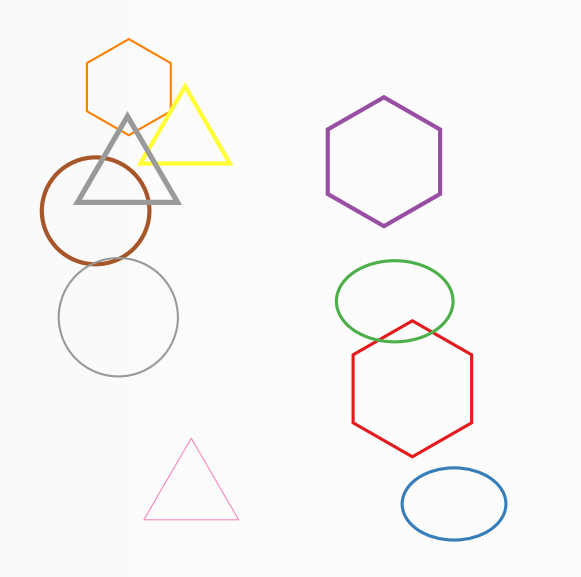[{"shape": "hexagon", "thickness": 1.5, "radius": 0.59, "center": [0.709, 0.326]}, {"shape": "oval", "thickness": 1.5, "radius": 0.45, "center": [0.781, 0.126]}, {"shape": "oval", "thickness": 1.5, "radius": 0.5, "center": [0.679, 0.477]}, {"shape": "hexagon", "thickness": 2, "radius": 0.56, "center": [0.661, 0.719]}, {"shape": "hexagon", "thickness": 1, "radius": 0.42, "center": [0.222, 0.848]}, {"shape": "triangle", "thickness": 2, "radius": 0.44, "center": [0.319, 0.76]}, {"shape": "circle", "thickness": 2, "radius": 0.46, "center": [0.165, 0.634]}, {"shape": "triangle", "thickness": 0.5, "radius": 0.47, "center": [0.329, 0.146]}, {"shape": "circle", "thickness": 1, "radius": 0.51, "center": [0.204, 0.45]}, {"shape": "triangle", "thickness": 2.5, "radius": 0.5, "center": [0.219, 0.698]}]